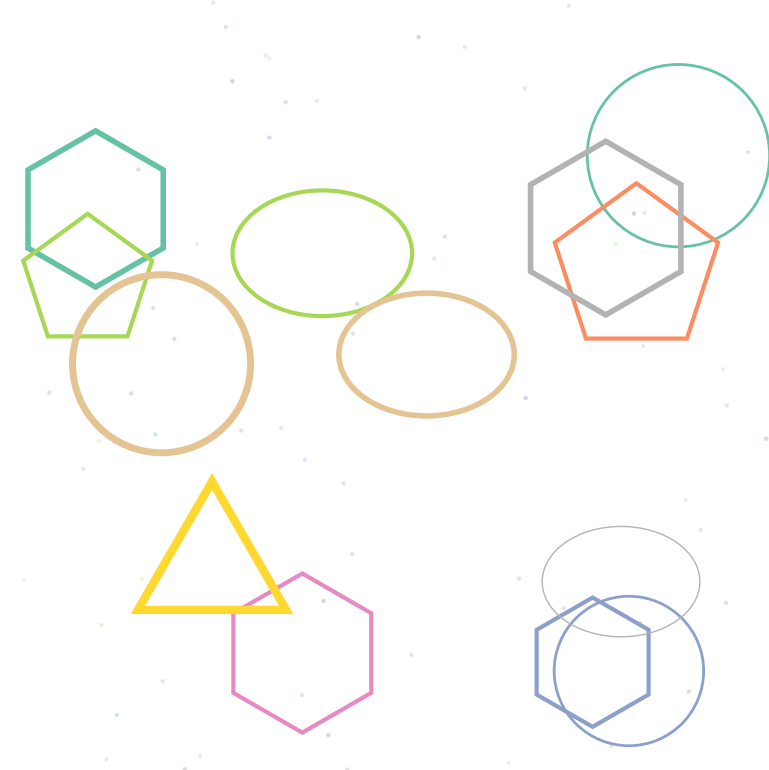[{"shape": "hexagon", "thickness": 2, "radius": 0.51, "center": [0.124, 0.729]}, {"shape": "circle", "thickness": 1, "radius": 0.59, "center": [0.881, 0.798]}, {"shape": "pentagon", "thickness": 1.5, "radius": 0.56, "center": [0.827, 0.651]}, {"shape": "hexagon", "thickness": 1.5, "radius": 0.42, "center": [0.77, 0.14]}, {"shape": "circle", "thickness": 1, "radius": 0.49, "center": [0.817, 0.129]}, {"shape": "hexagon", "thickness": 1.5, "radius": 0.52, "center": [0.393, 0.152]}, {"shape": "pentagon", "thickness": 1.5, "radius": 0.44, "center": [0.114, 0.634]}, {"shape": "oval", "thickness": 1.5, "radius": 0.58, "center": [0.419, 0.671]}, {"shape": "triangle", "thickness": 3, "radius": 0.56, "center": [0.275, 0.263]}, {"shape": "circle", "thickness": 2.5, "radius": 0.58, "center": [0.21, 0.528]}, {"shape": "oval", "thickness": 2, "radius": 0.57, "center": [0.554, 0.54]}, {"shape": "hexagon", "thickness": 2, "radius": 0.56, "center": [0.787, 0.704]}, {"shape": "oval", "thickness": 0.5, "radius": 0.51, "center": [0.807, 0.245]}]